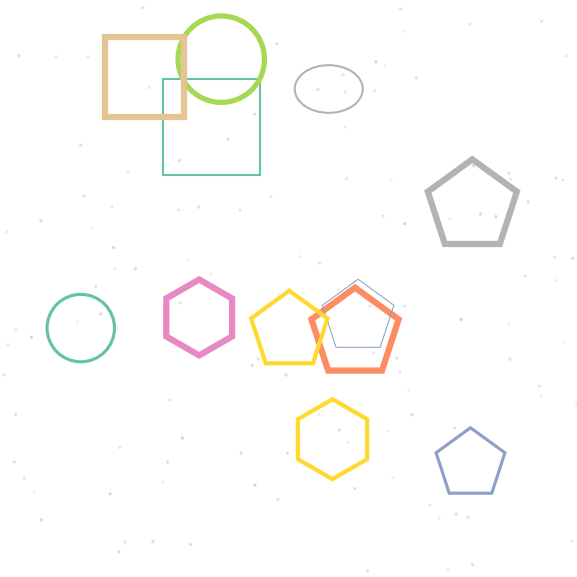[{"shape": "circle", "thickness": 1.5, "radius": 0.29, "center": [0.14, 0.431]}, {"shape": "square", "thickness": 1, "radius": 0.42, "center": [0.366, 0.779]}, {"shape": "pentagon", "thickness": 3, "radius": 0.4, "center": [0.615, 0.422]}, {"shape": "pentagon", "thickness": 0.5, "radius": 0.33, "center": [0.62, 0.45]}, {"shape": "pentagon", "thickness": 1.5, "radius": 0.31, "center": [0.815, 0.196]}, {"shape": "hexagon", "thickness": 3, "radius": 0.33, "center": [0.345, 0.449]}, {"shape": "circle", "thickness": 2.5, "radius": 0.37, "center": [0.383, 0.897]}, {"shape": "hexagon", "thickness": 2, "radius": 0.35, "center": [0.576, 0.239]}, {"shape": "pentagon", "thickness": 2, "radius": 0.35, "center": [0.501, 0.426]}, {"shape": "square", "thickness": 3, "radius": 0.34, "center": [0.25, 0.866]}, {"shape": "oval", "thickness": 1, "radius": 0.29, "center": [0.569, 0.845]}, {"shape": "pentagon", "thickness": 3, "radius": 0.41, "center": [0.818, 0.642]}]